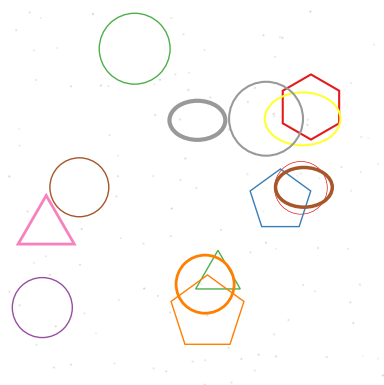[{"shape": "circle", "thickness": 0.5, "radius": 0.34, "center": [0.782, 0.512]}, {"shape": "hexagon", "thickness": 1.5, "radius": 0.42, "center": [0.808, 0.722]}, {"shape": "pentagon", "thickness": 1, "radius": 0.41, "center": [0.728, 0.478]}, {"shape": "triangle", "thickness": 1, "radius": 0.33, "center": [0.566, 0.283]}, {"shape": "circle", "thickness": 1, "radius": 0.46, "center": [0.35, 0.873]}, {"shape": "circle", "thickness": 1, "radius": 0.39, "center": [0.11, 0.201]}, {"shape": "circle", "thickness": 2, "radius": 0.38, "center": [0.533, 0.262]}, {"shape": "pentagon", "thickness": 1, "radius": 0.5, "center": [0.539, 0.186]}, {"shape": "oval", "thickness": 1.5, "radius": 0.49, "center": [0.786, 0.691]}, {"shape": "oval", "thickness": 2.5, "radius": 0.37, "center": [0.789, 0.513]}, {"shape": "circle", "thickness": 1, "radius": 0.38, "center": [0.206, 0.514]}, {"shape": "triangle", "thickness": 2, "radius": 0.42, "center": [0.12, 0.408]}, {"shape": "oval", "thickness": 3, "radius": 0.36, "center": [0.513, 0.687]}, {"shape": "circle", "thickness": 1.5, "radius": 0.48, "center": [0.691, 0.692]}]